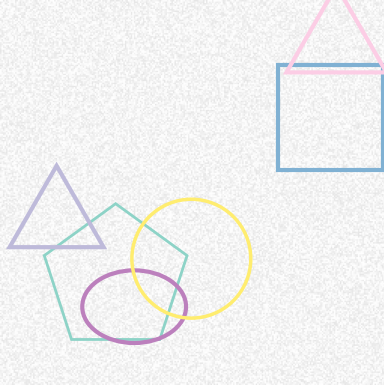[{"shape": "pentagon", "thickness": 2, "radius": 0.97, "center": [0.3, 0.276]}, {"shape": "triangle", "thickness": 3, "radius": 0.7, "center": [0.147, 0.428]}, {"shape": "square", "thickness": 3, "radius": 0.68, "center": [0.859, 0.695]}, {"shape": "triangle", "thickness": 3, "radius": 0.75, "center": [0.874, 0.887]}, {"shape": "oval", "thickness": 3, "radius": 0.67, "center": [0.348, 0.203]}, {"shape": "circle", "thickness": 2.5, "radius": 0.77, "center": [0.497, 0.328]}]